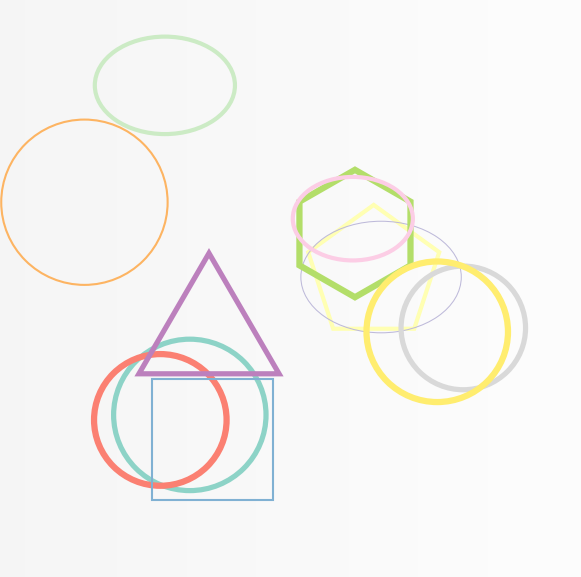[{"shape": "circle", "thickness": 2.5, "radius": 0.66, "center": [0.327, 0.281]}, {"shape": "pentagon", "thickness": 2, "radius": 0.59, "center": [0.643, 0.526]}, {"shape": "oval", "thickness": 0.5, "radius": 0.69, "center": [0.656, 0.519]}, {"shape": "circle", "thickness": 3, "radius": 0.57, "center": [0.276, 0.272]}, {"shape": "square", "thickness": 1, "radius": 0.52, "center": [0.366, 0.238]}, {"shape": "circle", "thickness": 1, "radius": 0.72, "center": [0.145, 0.649]}, {"shape": "hexagon", "thickness": 3, "radius": 0.55, "center": [0.611, 0.595]}, {"shape": "oval", "thickness": 2, "radius": 0.52, "center": [0.607, 0.62]}, {"shape": "circle", "thickness": 2.5, "radius": 0.54, "center": [0.797, 0.431]}, {"shape": "triangle", "thickness": 2.5, "radius": 0.7, "center": [0.36, 0.421]}, {"shape": "oval", "thickness": 2, "radius": 0.6, "center": [0.284, 0.851]}, {"shape": "circle", "thickness": 3, "radius": 0.61, "center": [0.752, 0.425]}]